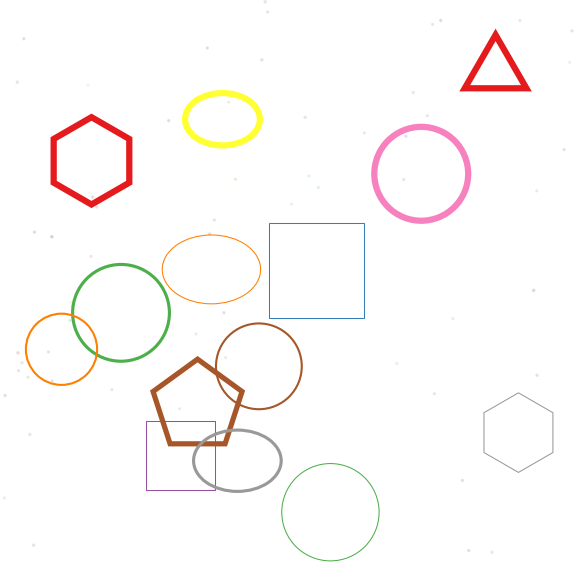[{"shape": "hexagon", "thickness": 3, "radius": 0.38, "center": [0.158, 0.721]}, {"shape": "triangle", "thickness": 3, "radius": 0.31, "center": [0.858, 0.877]}, {"shape": "square", "thickness": 0.5, "radius": 0.41, "center": [0.548, 0.531]}, {"shape": "circle", "thickness": 1.5, "radius": 0.42, "center": [0.21, 0.457]}, {"shape": "circle", "thickness": 0.5, "radius": 0.42, "center": [0.572, 0.112]}, {"shape": "square", "thickness": 0.5, "radius": 0.3, "center": [0.313, 0.211]}, {"shape": "oval", "thickness": 0.5, "radius": 0.43, "center": [0.366, 0.533]}, {"shape": "circle", "thickness": 1, "radius": 0.31, "center": [0.107, 0.394]}, {"shape": "oval", "thickness": 3, "radius": 0.32, "center": [0.385, 0.793]}, {"shape": "circle", "thickness": 1, "radius": 0.37, "center": [0.448, 0.365]}, {"shape": "pentagon", "thickness": 2.5, "radius": 0.41, "center": [0.342, 0.296]}, {"shape": "circle", "thickness": 3, "radius": 0.41, "center": [0.729, 0.698]}, {"shape": "hexagon", "thickness": 0.5, "radius": 0.34, "center": [0.898, 0.25]}, {"shape": "oval", "thickness": 1.5, "radius": 0.38, "center": [0.411, 0.201]}]